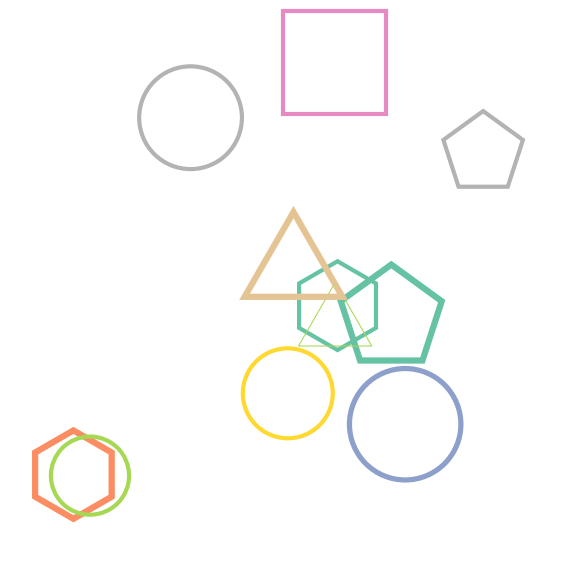[{"shape": "hexagon", "thickness": 2, "radius": 0.38, "center": [0.584, 0.47]}, {"shape": "pentagon", "thickness": 3, "radius": 0.46, "center": [0.678, 0.449]}, {"shape": "hexagon", "thickness": 3, "radius": 0.38, "center": [0.127, 0.177]}, {"shape": "circle", "thickness": 2.5, "radius": 0.48, "center": [0.702, 0.265]}, {"shape": "square", "thickness": 2, "radius": 0.44, "center": [0.579, 0.891]}, {"shape": "triangle", "thickness": 0.5, "radius": 0.37, "center": [0.58, 0.437]}, {"shape": "circle", "thickness": 2, "radius": 0.34, "center": [0.156, 0.176]}, {"shape": "circle", "thickness": 2, "radius": 0.39, "center": [0.498, 0.318]}, {"shape": "triangle", "thickness": 3, "radius": 0.49, "center": [0.508, 0.534]}, {"shape": "circle", "thickness": 2, "radius": 0.44, "center": [0.33, 0.795]}, {"shape": "pentagon", "thickness": 2, "radius": 0.36, "center": [0.837, 0.734]}]